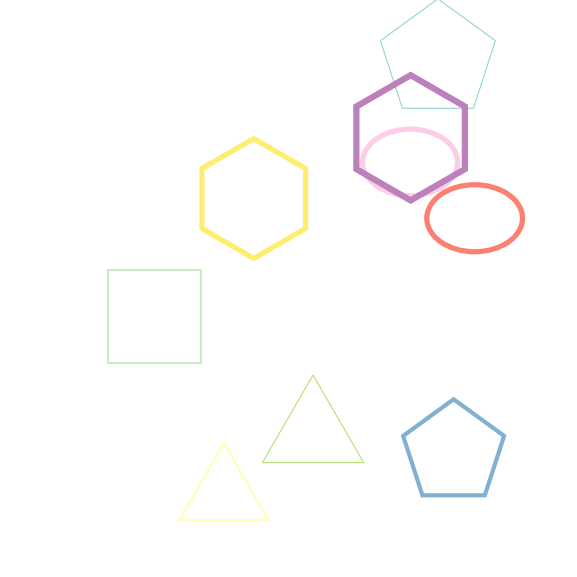[{"shape": "pentagon", "thickness": 0.5, "radius": 0.52, "center": [0.758, 0.896]}, {"shape": "triangle", "thickness": 1, "radius": 0.44, "center": [0.388, 0.143]}, {"shape": "oval", "thickness": 2.5, "radius": 0.41, "center": [0.822, 0.621]}, {"shape": "pentagon", "thickness": 2, "radius": 0.46, "center": [0.786, 0.216]}, {"shape": "triangle", "thickness": 0.5, "radius": 0.51, "center": [0.542, 0.249]}, {"shape": "oval", "thickness": 2.5, "radius": 0.41, "center": [0.71, 0.718]}, {"shape": "hexagon", "thickness": 3, "radius": 0.54, "center": [0.711, 0.761]}, {"shape": "square", "thickness": 1, "radius": 0.4, "center": [0.267, 0.451]}, {"shape": "hexagon", "thickness": 2.5, "radius": 0.52, "center": [0.439, 0.655]}]